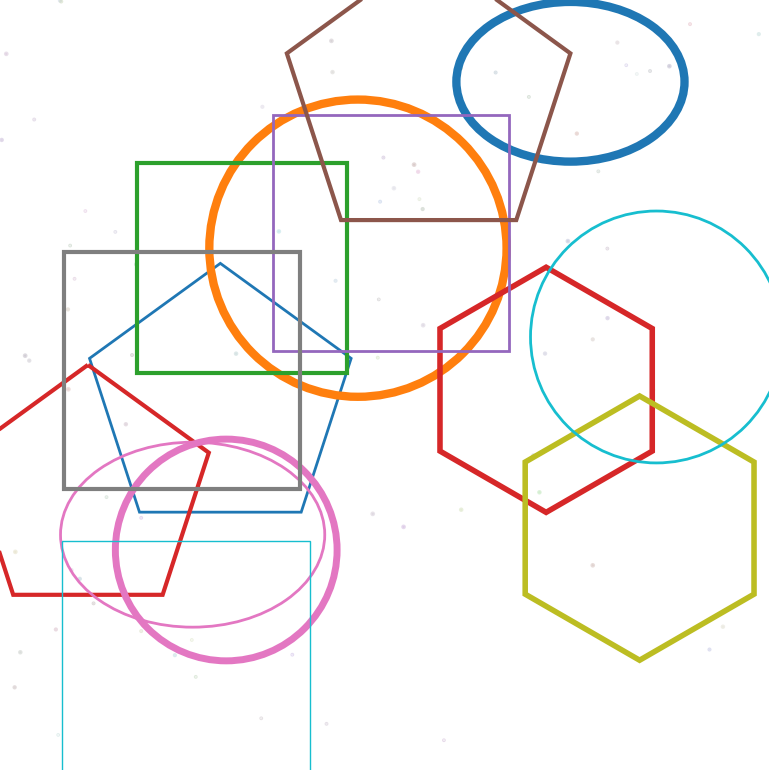[{"shape": "oval", "thickness": 3, "radius": 0.74, "center": [0.741, 0.894]}, {"shape": "pentagon", "thickness": 1, "radius": 0.89, "center": [0.286, 0.479]}, {"shape": "circle", "thickness": 3, "radius": 0.97, "center": [0.465, 0.678]}, {"shape": "square", "thickness": 1.5, "radius": 0.68, "center": [0.314, 0.652]}, {"shape": "pentagon", "thickness": 1.5, "radius": 0.83, "center": [0.114, 0.361]}, {"shape": "hexagon", "thickness": 2, "radius": 0.8, "center": [0.709, 0.494]}, {"shape": "square", "thickness": 1, "radius": 0.77, "center": [0.508, 0.697]}, {"shape": "pentagon", "thickness": 1.5, "radius": 0.97, "center": [0.557, 0.871]}, {"shape": "oval", "thickness": 1, "radius": 0.86, "center": [0.25, 0.306]}, {"shape": "circle", "thickness": 2.5, "radius": 0.72, "center": [0.294, 0.286]}, {"shape": "square", "thickness": 1.5, "radius": 0.77, "center": [0.236, 0.519]}, {"shape": "hexagon", "thickness": 2, "radius": 0.86, "center": [0.831, 0.314]}, {"shape": "square", "thickness": 0.5, "radius": 0.81, "center": [0.241, 0.136]}, {"shape": "circle", "thickness": 1, "radius": 0.82, "center": [0.853, 0.562]}]